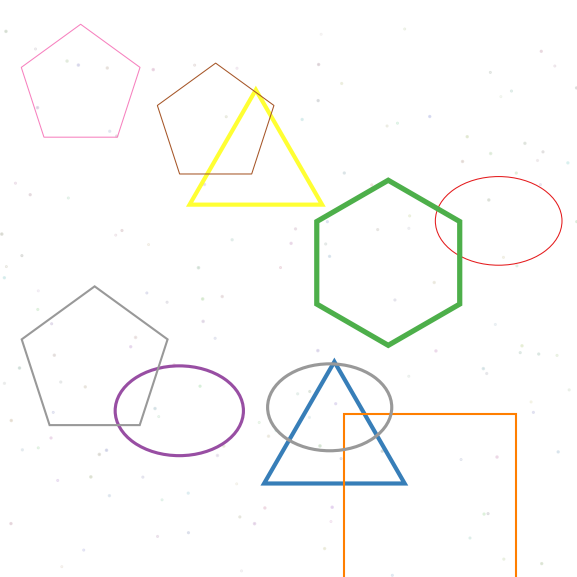[{"shape": "oval", "thickness": 0.5, "radius": 0.55, "center": [0.864, 0.617]}, {"shape": "triangle", "thickness": 2, "radius": 0.7, "center": [0.579, 0.232]}, {"shape": "hexagon", "thickness": 2.5, "radius": 0.71, "center": [0.672, 0.544]}, {"shape": "oval", "thickness": 1.5, "radius": 0.56, "center": [0.31, 0.288]}, {"shape": "square", "thickness": 1, "radius": 0.75, "center": [0.744, 0.133]}, {"shape": "triangle", "thickness": 2, "radius": 0.66, "center": [0.443, 0.711]}, {"shape": "pentagon", "thickness": 0.5, "radius": 0.53, "center": [0.373, 0.784]}, {"shape": "pentagon", "thickness": 0.5, "radius": 0.54, "center": [0.14, 0.849]}, {"shape": "oval", "thickness": 1.5, "radius": 0.54, "center": [0.571, 0.294]}, {"shape": "pentagon", "thickness": 1, "radius": 0.66, "center": [0.164, 0.37]}]